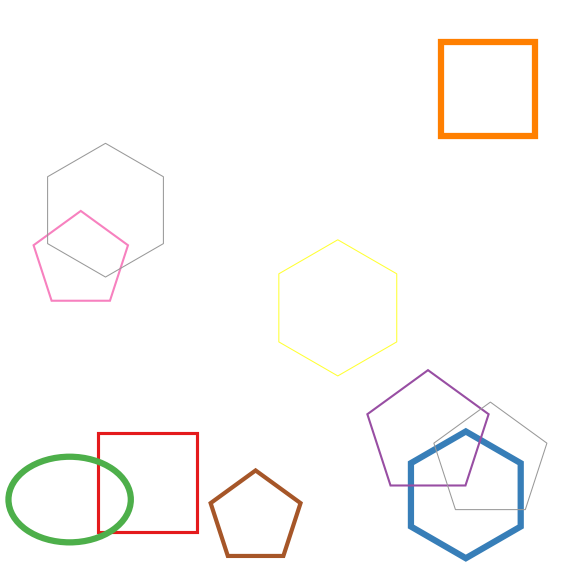[{"shape": "square", "thickness": 1.5, "radius": 0.43, "center": [0.255, 0.164]}, {"shape": "hexagon", "thickness": 3, "radius": 0.55, "center": [0.807, 0.142]}, {"shape": "oval", "thickness": 3, "radius": 0.53, "center": [0.121, 0.134]}, {"shape": "pentagon", "thickness": 1, "radius": 0.55, "center": [0.741, 0.248]}, {"shape": "square", "thickness": 3, "radius": 0.41, "center": [0.845, 0.845]}, {"shape": "hexagon", "thickness": 0.5, "radius": 0.59, "center": [0.585, 0.466]}, {"shape": "pentagon", "thickness": 2, "radius": 0.41, "center": [0.443, 0.103]}, {"shape": "pentagon", "thickness": 1, "radius": 0.43, "center": [0.14, 0.548]}, {"shape": "hexagon", "thickness": 0.5, "radius": 0.58, "center": [0.183, 0.635]}, {"shape": "pentagon", "thickness": 0.5, "radius": 0.51, "center": [0.849, 0.2]}]